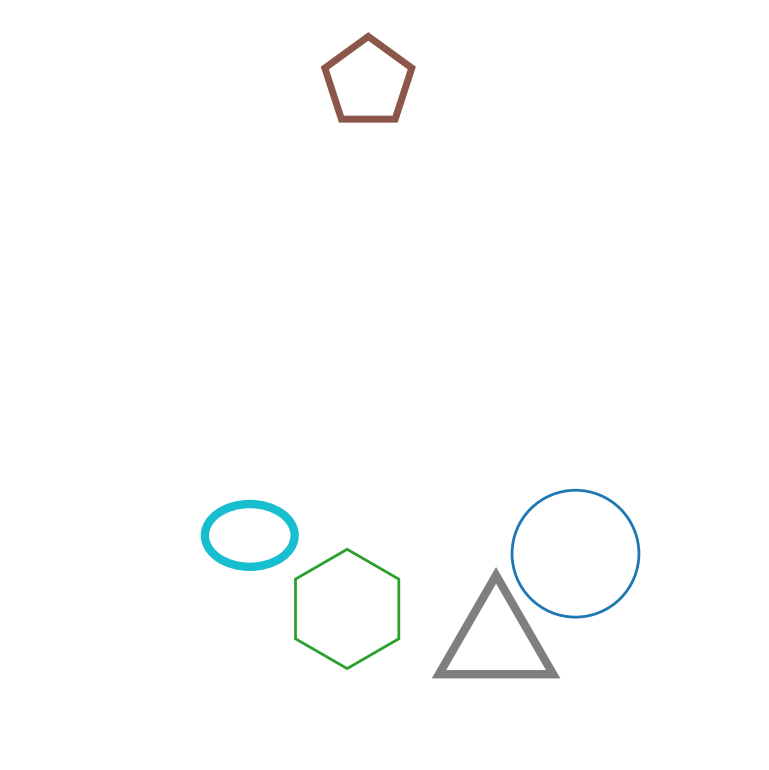[{"shape": "circle", "thickness": 1, "radius": 0.41, "center": [0.747, 0.281]}, {"shape": "hexagon", "thickness": 1, "radius": 0.39, "center": [0.451, 0.209]}, {"shape": "pentagon", "thickness": 2.5, "radius": 0.3, "center": [0.478, 0.893]}, {"shape": "triangle", "thickness": 3, "radius": 0.43, "center": [0.644, 0.167]}, {"shape": "oval", "thickness": 3, "radius": 0.29, "center": [0.324, 0.305]}]